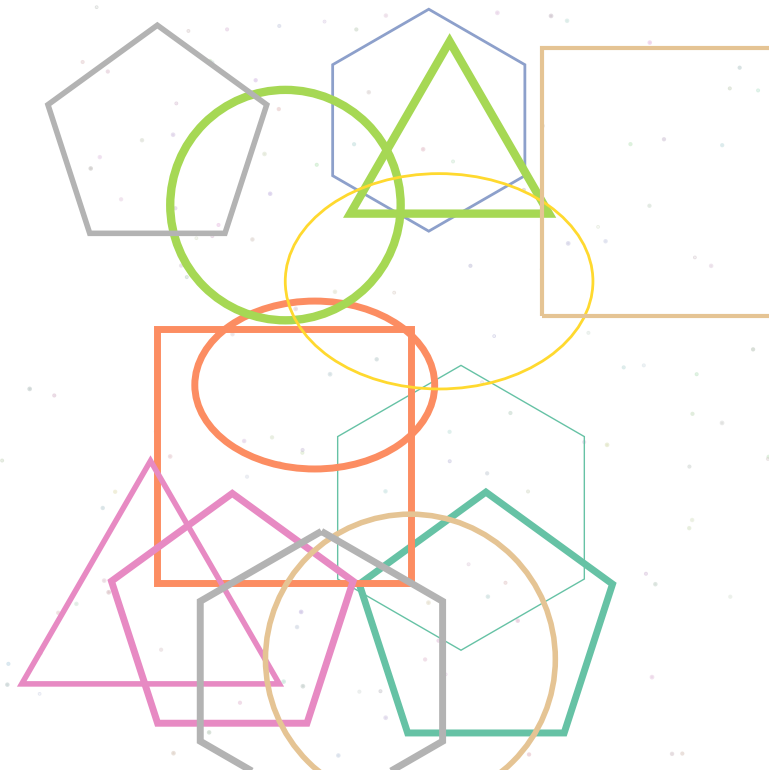[{"shape": "hexagon", "thickness": 0.5, "radius": 0.92, "center": [0.599, 0.341]}, {"shape": "pentagon", "thickness": 2.5, "radius": 0.86, "center": [0.631, 0.188]}, {"shape": "square", "thickness": 2.5, "radius": 0.82, "center": [0.369, 0.407]}, {"shape": "oval", "thickness": 2.5, "radius": 0.78, "center": [0.409, 0.5]}, {"shape": "hexagon", "thickness": 1, "radius": 0.72, "center": [0.557, 0.844]}, {"shape": "triangle", "thickness": 2, "radius": 0.97, "center": [0.195, 0.208]}, {"shape": "pentagon", "thickness": 2.5, "radius": 0.82, "center": [0.302, 0.194]}, {"shape": "circle", "thickness": 3, "radius": 0.75, "center": [0.371, 0.734]}, {"shape": "triangle", "thickness": 3, "radius": 0.75, "center": [0.584, 0.797]}, {"shape": "oval", "thickness": 1, "radius": 1.0, "center": [0.57, 0.635]}, {"shape": "square", "thickness": 1.5, "radius": 0.87, "center": [0.878, 0.763]}, {"shape": "circle", "thickness": 2, "radius": 0.94, "center": [0.533, 0.144]}, {"shape": "pentagon", "thickness": 2, "radius": 0.75, "center": [0.204, 0.818]}, {"shape": "hexagon", "thickness": 2.5, "radius": 0.91, "center": [0.417, 0.128]}]